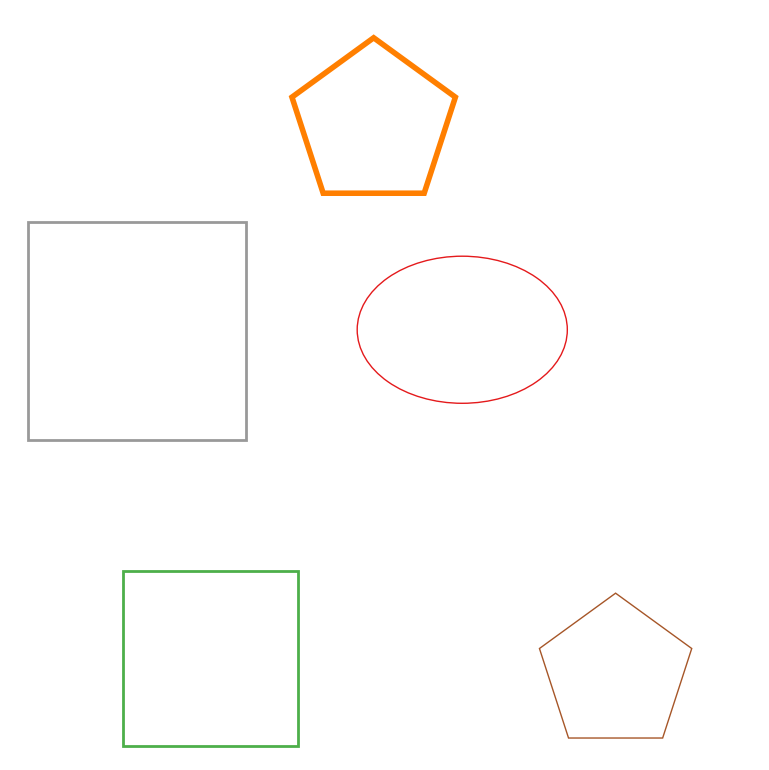[{"shape": "oval", "thickness": 0.5, "radius": 0.68, "center": [0.6, 0.572]}, {"shape": "square", "thickness": 1, "radius": 0.57, "center": [0.274, 0.144]}, {"shape": "pentagon", "thickness": 2, "radius": 0.56, "center": [0.485, 0.839]}, {"shape": "pentagon", "thickness": 0.5, "radius": 0.52, "center": [0.799, 0.126]}, {"shape": "square", "thickness": 1, "radius": 0.71, "center": [0.178, 0.57]}]